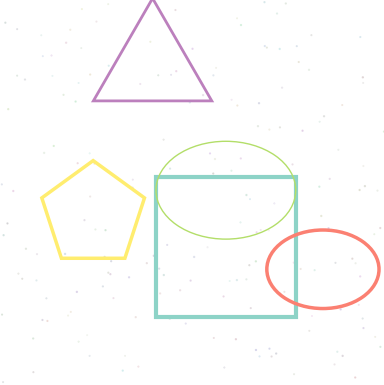[{"shape": "square", "thickness": 3, "radius": 0.91, "center": [0.587, 0.359]}, {"shape": "oval", "thickness": 2.5, "radius": 0.73, "center": [0.839, 0.301]}, {"shape": "oval", "thickness": 1, "radius": 0.91, "center": [0.587, 0.506]}, {"shape": "triangle", "thickness": 2, "radius": 0.89, "center": [0.396, 0.827]}, {"shape": "pentagon", "thickness": 2.5, "radius": 0.7, "center": [0.242, 0.443]}]